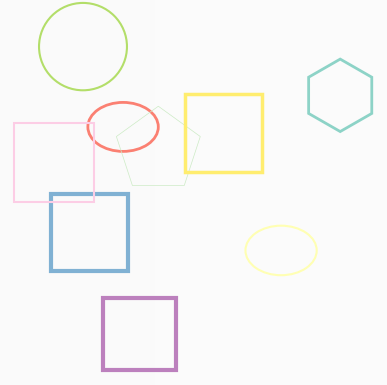[{"shape": "hexagon", "thickness": 2, "radius": 0.47, "center": [0.878, 0.752]}, {"shape": "oval", "thickness": 1.5, "radius": 0.46, "center": [0.725, 0.349]}, {"shape": "oval", "thickness": 2, "radius": 0.45, "center": [0.318, 0.67]}, {"shape": "square", "thickness": 3, "radius": 0.5, "center": [0.232, 0.396]}, {"shape": "circle", "thickness": 1.5, "radius": 0.57, "center": [0.214, 0.879]}, {"shape": "square", "thickness": 1.5, "radius": 0.52, "center": [0.139, 0.578]}, {"shape": "square", "thickness": 3, "radius": 0.47, "center": [0.36, 0.133]}, {"shape": "pentagon", "thickness": 0.5, "radius": 0.57, "center": [0.409, 0.61]}, {"shape": "square", "thickness": 2.5, "radius": 0.5, "center": [0.576, 0.655]}]